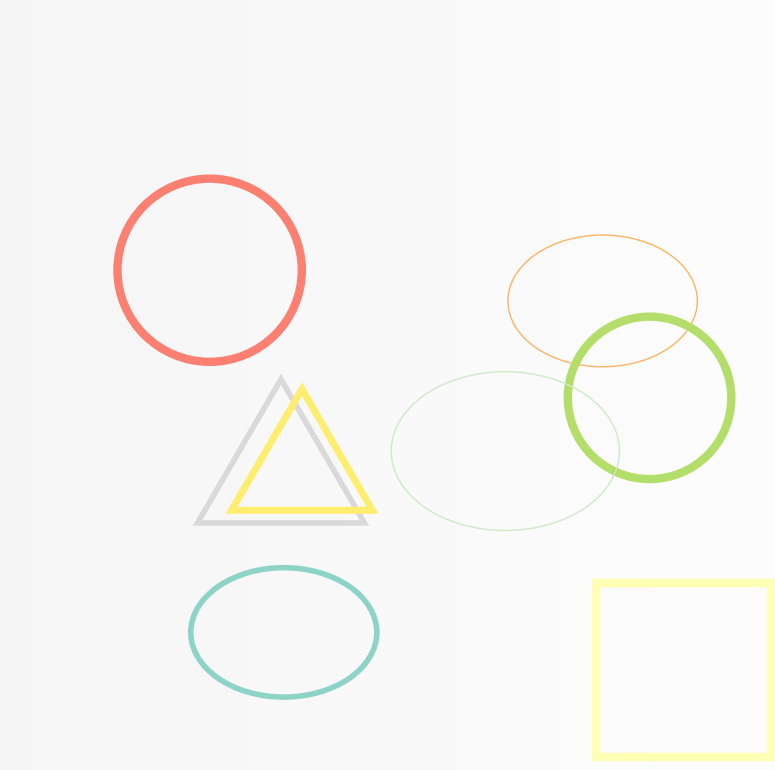[{"shape": "oval", "thickness": 2, "radius": 0.6, "center": [0.366, 0.179]}, {"shape": "square", "thickness": 3, "radius": 0.56, "center": [0.882, 0.13]}, {"shape": "circle", "thickness": 3, "radius": 0.59, "center": [0.271, 0.649]}, {"shape": "oval", "thickness": 0.5, "radius": 0.61, "center": [0.778, 0.609]}, {"shape": "circle", "thickness": 3, "radius": 0.53, "center": [0.838, 0.483]}, {"shape": "triangle", "thickness": 2, "radius": 0.62, "center": [0.363, 0.383]}, {"shape": "oval", "thickness": 0.5, "radius": 0.74, "center": [0.652, 0.414]}, {"shape": "triangle", "thickness": 2.5, "radius": 0.52, "center": [0.39, 0.39]}]